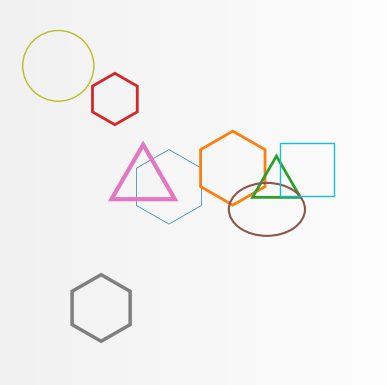[{"shape": "hexagon", "thickness": 0.5, "radius": 0.48, "center": [0.436, 0.515]}, {"shape": "hexagon", "thickness": 2, "radius": 0.48, "center": [0.601, 0.563]}, {"shape": "triangle", "thickness": 2, "radius": 0.36, "center": [0.713, 0.523]}, {"shape": "hexagon", "thickness": 2, "radius": 0.33, "center": [0.296, 0.743]}, {"shape": "oval", "thickness": 1.5, "radius": 0.49, "center": [0.689, 0.456]}, {"shape": "triangle", "thickness": 3, "radius": 0.47, "center": [0.369, 0.53]}, {"shape": "hexagon", "thickness": 2.5, "radius": 0.43, "center": [0.261, 0.2]}, {"shape": "circle", "thickness": 1, "radius": 0.46, "center": [0.15, 0.829]}, {"shape": "square", "thickness": 1, "radius": 0.35, "center": [0.791, 0.56]}]